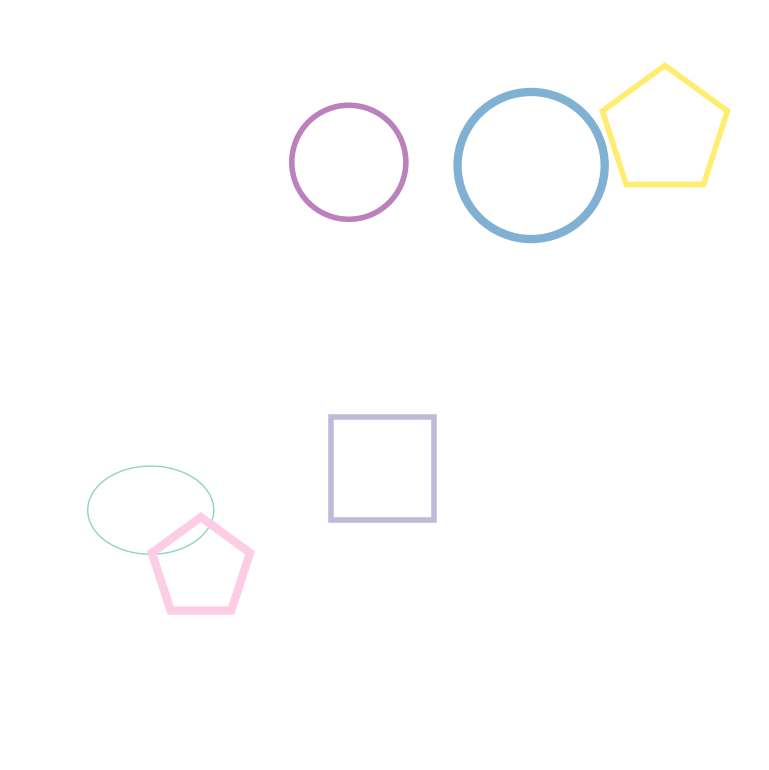[{"shape": "oval", "thickness": 0.5, "radius": 0.41, "center": [0.196, 0.337]}, {"shape": "square", "thickness": 2, "radius": 0.33, "center": [0.497, 0.392]}, {"shape": "circle", "thickness": 3, "radius": 0.48, "center": [0.69, 0.785]}, {"shape": "pentagon", "thickness": 3, "radius": 0.34, "center": [0.261, 0.261]}, {"shape": "circle", "thickness": 2, "radius": 0.37, "center": [0.453, 0.789]}, {"shape": "pentagon", "thickness": 2, "radius": 0.43, "center": [0.863, 0.83]}]